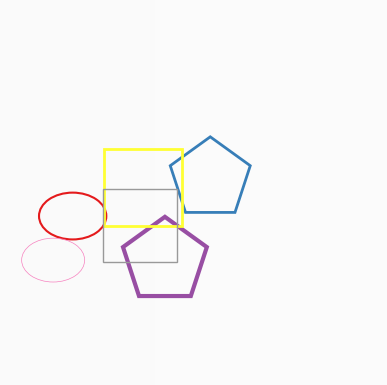[{"shape": "oval", "thickness": 1.5, "radius": 0.43, "center": [0.188, 0.439]}, {"shape": "pentagon", "thickness": 2, "radius": 0.54, "center": [0.543, 0.536]}, {"shape": "pentagon", "thickness": 3, "radius": 0.57, "center": [0.426, 0.323]}, {"shape": "square", "thickness": 2, "radius": 0.5, "center": [0.37, 0.513]}, {"shape": "oval", "thickness": 0.5, "radius": 0.41, "center": [0.137, 0.324]}, {"shape": "square", "thickness": 1, "radius": 0.48, "center": [0.362, 0.414]}]